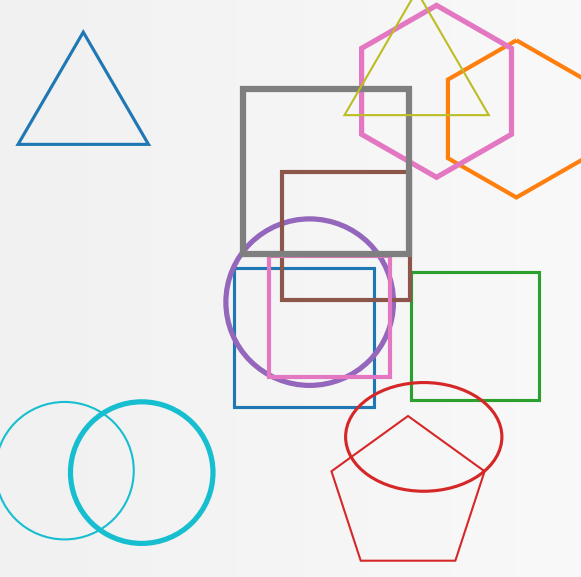[{"shape": "triangle", "thickness": 1.5, "radius": 0.65, "center": [0.143, 0.814]}, {"shape": "square", "thickness": 1.5, "radius": 0.6, "center": [0.523, 0.415]}, {"shape": "hexagon", "thickness": 2, "radius": 0.68, "center": [0.888, 0.793]}, {"shape": "square", "thickness": 1.5, "radius": 0.55, "center": [0.817, 0.418]}, {"shape": "oval", "thickness": 1.5, "radius": 0.67, "center": [0.729, 0.243]}, {"shape": "pentagon", "thickness": 1, "radius": 0.69, "center": [0.702, 0.14]}, {"shape": "circle", "thickness": 2.5, "radius": 0.72, "center": [0.533, 0.476]}, {"shape": "square", "thickness": 2, "radius": 0.55, "center": [0.595, 0.59]}, {"shape": "square", "thickness": 2, "radius": 0.52, "center": [0.567, 0.451]}, {"shape": "hexagon", "thickness": 2.5, "radius": 0.74, "center": [0.751, 0.841]}, {"shape": "square", "thickness": 3, "radius": 0.71, "center": [0.562, 0.702]}, {"shape": "triangle", "thickness": 1, "radius": 0.72, "center": [0.717, 0.871]}, {"shape": "circle", "thickness": 2.5, "radius": 0.61, "center": [0.244, 0.181]}, {"shape": "circle", "thickness": 1, "radius": 0.6, "center": [0.111, 0.184]}]